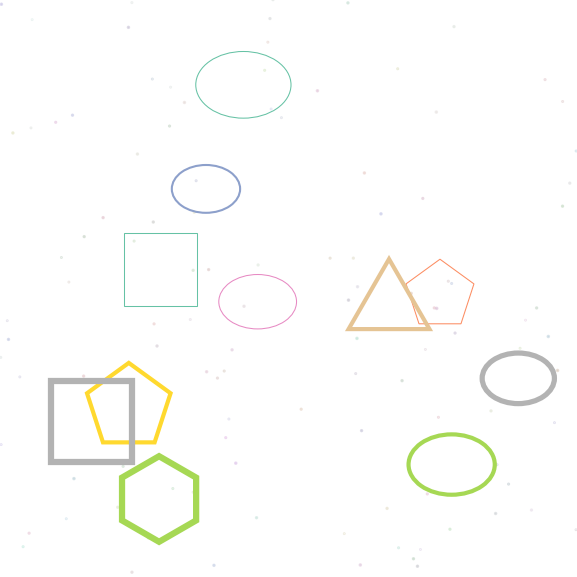[{"shape": "oval", "thickness": 0.5, "radius": 0.41, "center": [0.421, 0.852]}, {"shape": "square", "thickness": 0.5, "radius": 0.31, "center": [0.278, 0.533]}, {"shape": "pentagon", "thickness": 0.5, "radius": 0.31, "center": [0.762, 0.488]}, {"shape": "oval", "thickness": 1, "radius": 0.3, "center": [0.357, 0.672]}, {"shape": "oval", "thickness": 0.5, "radius": 0.34, "center": [0.446, 0.477]}, {"shape": "oval", "thickness": 2, "radius": 0.37, "center": [0.782, 0.195]}, {"shape": "hexagon", "thickness": 3, "radius": 0.37, "center": [0.275, 0.135]}, {"shape": "pentagon", "thickness": 2, "radius": 0.38, "center": [0.223, 0.295]}, {"shape": "triangle", "thickness": 2, "radius": 0.4, "center": [0.674, 0.47]}, {"shape": "oval", "thickness": 2.5, "radius": 0.31, "center": [0.897, 0.344]}, {"shape": "square", "thickness": 3, "radius": 0.35, "center": [0.158, 0.269]}]